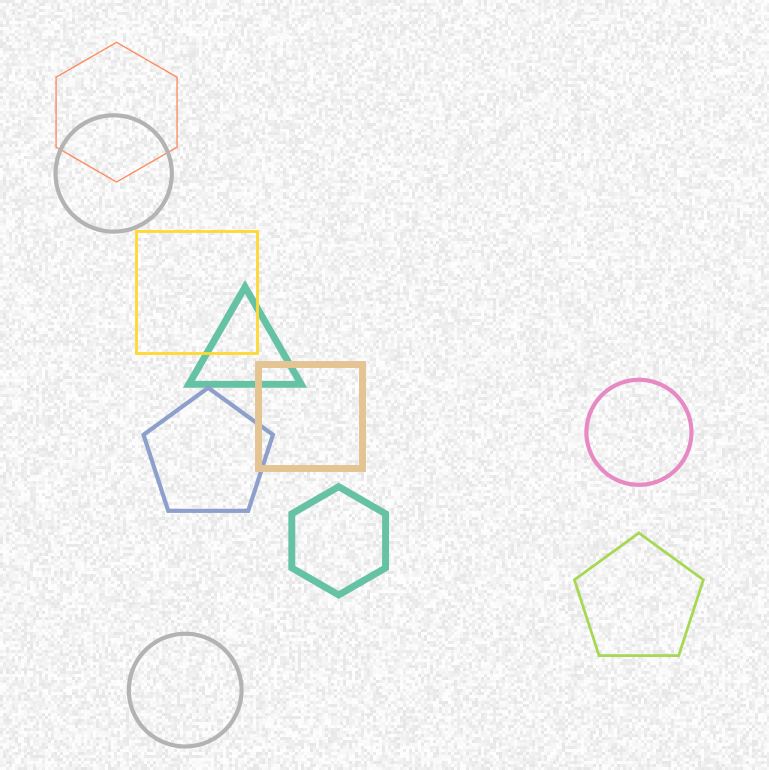[{"shape": "triangle", "thickness": 2.5, "radius": 0.42, "center": [0.318, 0.543]}, {"shape": "hexagon", "thickness": 2.5, "radius": 0.35, "center": [0.44, 0.298]}, {"shape": "hexagon", "thickness": 0.5, "radius": 0.45, "center": [0.151, 0.854]}, {"shape": "pentagon", "thickness": 1.5, "radius": 0.44, "center": [0.27, 0.408]}, {"shape": "circle", "thickness": 1.5, "radius": 0.34, "center": [0.83, 0.439]}, {"shape": "pentagon", "thickness": 1, "radius": 0.44, "center": [0.83, 0.22]}, {"shape": "square", "thickness": 1, "radius": 0.4, "center": [0.255, 0.621]}, {"shape": "square", "thickness": 2.5, "radius": 0.34, "center": [0.403, 0.46]}, {"shape": "circle", "thickness": 1.5, "radius": 0.38, "center": [0.148, 0.775]}, {"shape": "circle", "thickness": 1.5, "radius": 0.37, "center": [0.241, 0.104]}]